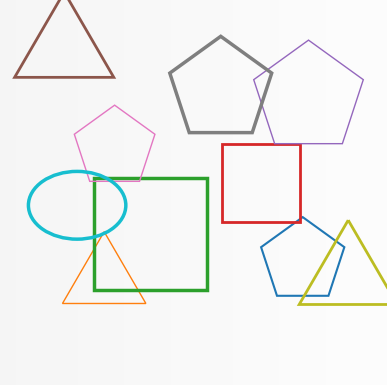[{"shape": "pentagon", "thickness": 1.5, "radius": 0.56, "center": [0.781, 0.323]}, {"shape": "triangle", "thickness": 1, "radius": 0.62, "center": [0.269, 0.274]}, {"shape": "square", "thickness": 2.5, "radius": 0.73, "center": [0.389, 0.392]}, {"shape": "square", "thickness": 2, "radius": 0.5, "center": [0.674, 0.525]}, {"shape": "pentagon", "thickness": 1, "radius": 0.74, "center": [0.796, 0.747]}, {"shape": "triangle", "thickness": 2, "radius": 0.74, "center": [0.166, 0.873]}, {"shape": "pentagon", "thickness": 1, "radius": 0.55, "center": [0.296, 0.617]}, {"shape": "pentagon", "thickness": 2.5, "radius": 0.69, "center": [0.57, 0.767]}, {"shape": "triangle", "thickness": 2, "radius": 0.73, "center": [0.899, 0.282]}, {"shape": "oval", "thickness": 2.5, "radius": 0.63, "center": [0.199, 0.467]}]